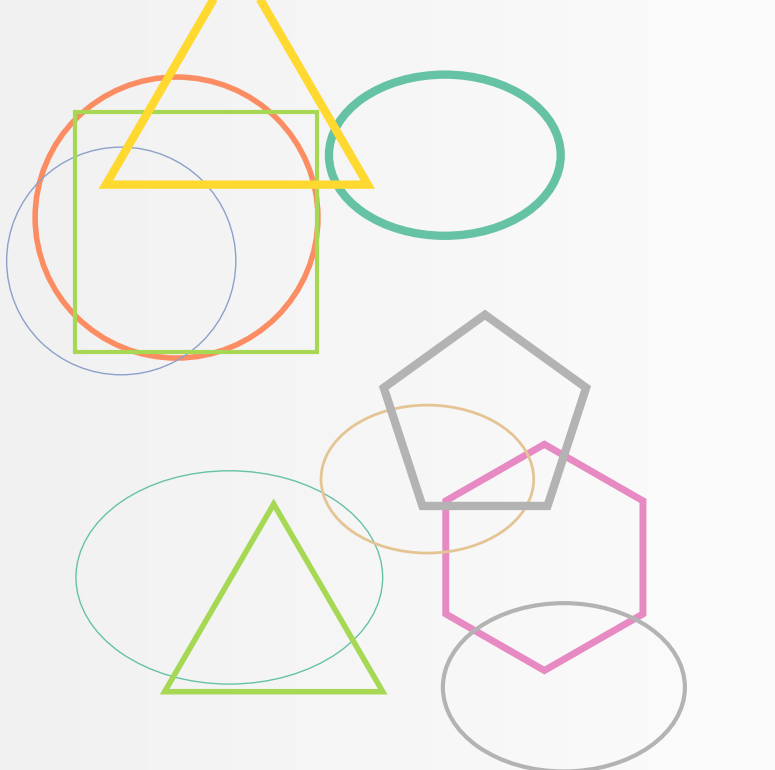[{"shape": "oval", "thickness": 0.5, "radius": 0.99, "center": [0.296, 0.25]}, {"shape": "oval", "thickness": 3, "radius": 0.75, "center": [0.574, 0.798]}, {"shape": "circle", "thickness": 2, "radius": 0.91, "center": [0.228, 0.717]}, {"shape": "circle", "thickness": 0.5, "radius": 0.74, "center": [0.156, 0.661]}, {"shape": "hexagon", "thickness": 2.5, "radius": 0.73, "center": [0.702, 0.276]}, {"shape": "square", "thickness": 1.5, "radius": 0.78, "center": [0.253, 0.699]}, {"shape": "triangle", "thickness": 2, "radius": 0.81, "center": [0.353, 0.183]}, {"shape": "triangle", "thickness": 3, "radius": 0.98, "center": [0.306, 0.858]}, {"shape": "oval", "thickness": 1, "radius": 0.69, "center": [0.551, 0.378]}, {"shape": "pentagon", "thickness": 3, "radius": 0.69, "center": [0.626, 0.454]}, {"shape": "oval", "thickness": 1.5, "radius": 0.78, "center": [0.728, 0.107]}]